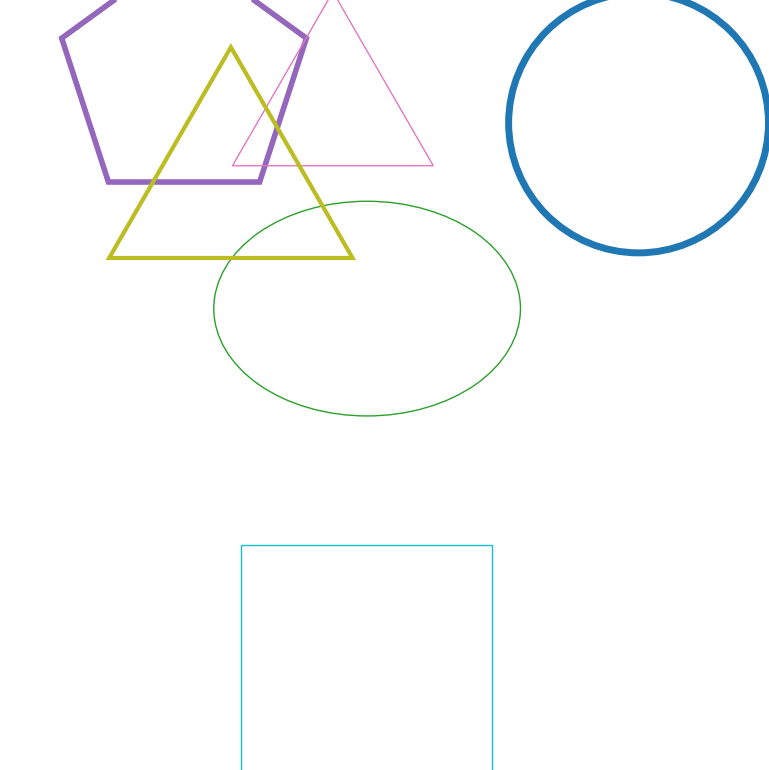[{"shape": "circle", "thickness": 2.5, "radius": 0.84, "center": [0.829, 0.84]}, {"shape": "oval", "thickness": 0.5, "radius": 1.0, "center": [0.477, 0.599]}, {"shape": "pentagon", "thickness": 2, "radius": 0.84, "center": [0.239, 0.899]}, {"shape": "triangle", "thickness": 0.5, "radius": 0.75, "center": [0.432, 0.86]}, {"shape": "triangle", "thickness": 1.5, "radius": 0.91, "center": [0.3, 0.756]}, {"shape": "square", "thickness": 0.5, "radius": 0.81, "center": [0.476, 0.13]}]